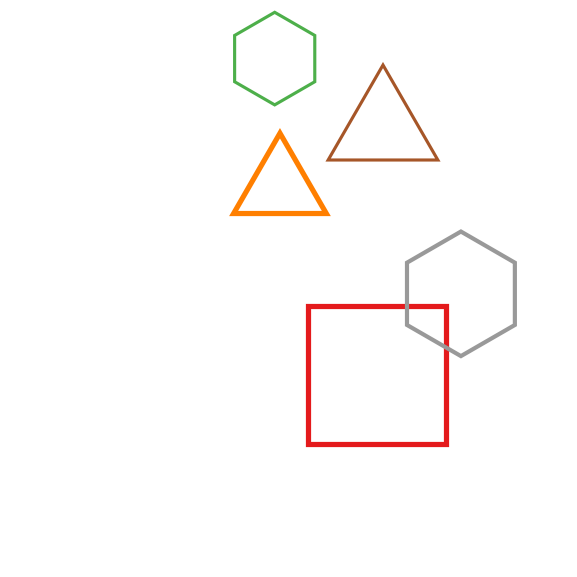[{"shape": "square", "thickness": 2.5, "radius": 0.6, "center": [0.652, 0.35]}, {"shape": "hexagon", "thickness": 1.5, "radius": 0.4, "center": [0.476, 0.898]}, {"shape": "triangle", "thickness": 2.5, "radius": 0.46, "center": [0.485, 0.676]}, {"shape": "triangle", "thickness": 1.5, "radius": 0.55, "center": [0.663, 0.777]}, {"shape": "hexagon", "thickness": 2, "radius": 0.54, "center": [0.798, 0.49]}]